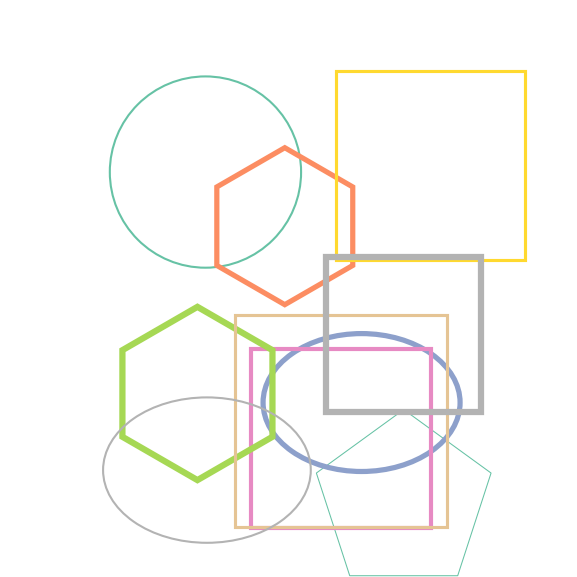[{"shape": "circle", "thickness": 1, "radius": 0.83, "center": [0.356, 0.701]}, {"shape": "pentagon", "thickness": 0.5, "radius": 0.8, "center": [0.699, 0.131]}, {"shape": "hexagon", "thickness": 2.5, "radius": 0.68, "center": [0.493, 0.607]}, {"shape": "oval", "thickness": 2.5, "radius": 0.85, "center": [0.626, 0.302]}, {"shape": "square", "thickness": 2, "radius": 0.78, "center": [0.591, 0.24]}, {"shape": "hexagon", "thickness": 3, "radius": 0.75, "center": [0.342, 0.318]}, {"shape": "square", "thickness": 1.5, "radius": 0.82, "center": [0.746, 0.713]}, {"shape": "square", "thickness": 1.5, "radius": 0.92, "center": [0.591, 0.27]}, {"shape": "oval", "thickness": 1, "radius": 0.9, "center": [0.358, 0.185]}, {"shape": "square", "thickness": 3, "radius": 0.67, "center": [0.699, 0.419]}]